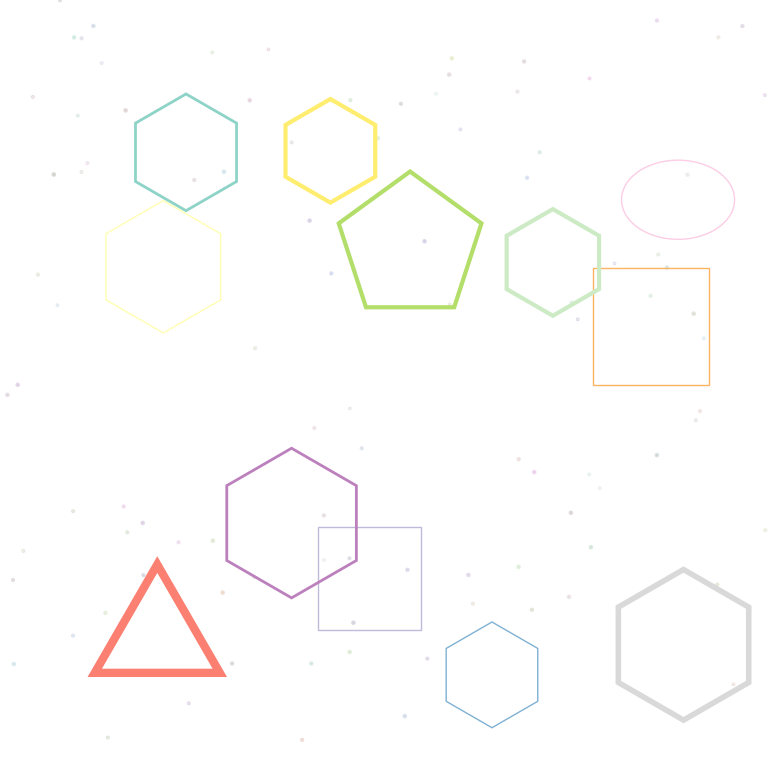[{"shape": "hexagon", "thickness": 1, "radius": 0.38, "center": [0.242, 0.802]}, {"shape": "hexagon", "thickness": 0.5, "radius": 0.43, "center": [0.212, 0.654]}, {"shape": "square", "thickness": 0.5, "radius": 0.33, "center": [0.48, 0.249]}, {"shape": "triangle", "thickness": 3, "radius": 0.47, "center": [0.204, 0.173]}, {"shape": "hexagon", "thickness": 0.5, "radius": 0.34, "center": [0.639, 0.124]}, {"shape": "square", "thickness": 0.5, "radius": 0.38, "center": [0.846, 0.575]}, {"shape": "pentagon", "thickness": 1.5, "radius": 0.49, "center": [0.533, 0.68]}, {"shape": "oval", "thickness": 0.5, "radius": 0.37, "center": [0.881, 0.741]}, {"shape": "hexagon", "thickness": 2, "radius": 0.49, "center": [0.888, 0.163]}, {"shape": "hexagon", "thickness": 1, "radius": 0.49, "center": [0.379, 0.321]}, {"shape": "hexagon", "thickness": 1.5, "radius": 0.35, "center": [0.718, 0.659]}, {"shape": "hexagon", "thickness": 1.5, "radius": 0.34, "center": [0.429, 0.804]}]